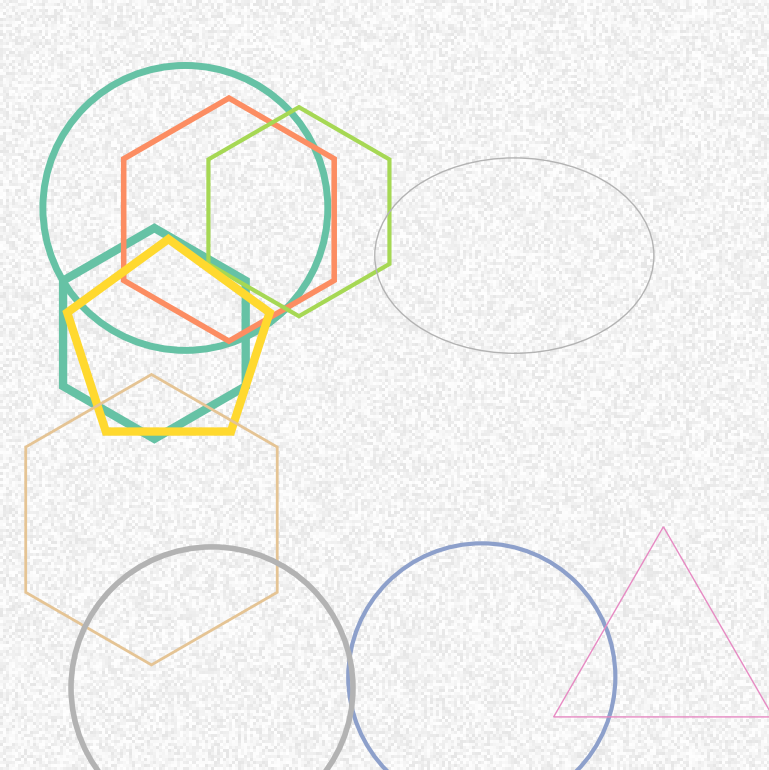[{"shape": "hexagon", "thickness": 3, "radius": 0.68, "center": [0.2, 0.567]}, {"shape": "circle", "thickness": 2.5, "radius": 0.93, "center": [0.241, 0.73]}, {"shape": "hexagon", "thickness": 2, "radius": 0.79, "center": [0.297, 0.715]}, {"shape": "circle", "thickness": 1.5, "radius": 0.87, "center": [0.626, 0.121]}, {"shape": "triangle", "thickness": 0.5, "radius": 0.82, "center": [0.862, 0.151]}, {"shape": "hexagon", "thickness": 1.5, "radius": 0.68, "center": [0.388, 0.725]}, {"shape": "pentagon", "thickness": 3, "radius": 0.69, "center": [0.219, 0.551]}, {"shape": "hexagon", "thickness": 1, "radius": 0.94, "center": [0.197, 0.325]}, {"shape": "oval", "thickness": 0.5, "radius": 0.91, "center": [0.668, 0.668]}, {"shape": "circle", "thickness": 2, "radius": 0.92, "center": [0.275, 0.107]}]